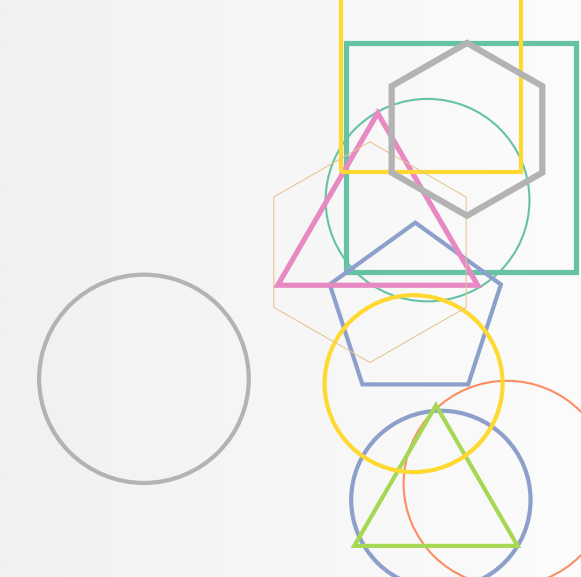[{"shape": "square", "thickness": 2.5, "radius": 0.99, "center": [0.793, 0.726]}, {"shape": "circle", "thickness": 1, "radius": 0.88, "center": [0.736, 0.653]}, {"shape": "circle", "thickness": 1, "radius": 0.89, "center": [0.872, 0.162]}, {"shape": "pentagon", "thickness": 2, "radius": 0.77, "center": [0.715, 0.459]}, {"shape": "circle", "thickness": 2, "radius": 0.77, "center": [0.758, 0.134]}, {"shape": "triangle", "thickness": 2.5, "radius": 0.99, "center": [0.65, 0.605]}, {"shape": "triangle", "thickness": 2, "radius": 0.81, "center": [0.75, 0.135]}, {"shape": "square", "thickness": 2, "radius": 0.77, "center": [0.742, 0.857]}, {"shape": "circle", "thickness": 2, "radius": 0.77, "center": [0.712, 0.335]}, {"shape": "hexagon", "thickness": 0.5, "radius": 0.96, "center": [0.636, 0.562]}, {"shape": "circle", "thickness": 2, "radius": 0.9, "center": [0.248, 0.343]}, {"shape": "hexagon", "thickness": 3, "radius": 0.75, "center": [0.803, 0.775]}]